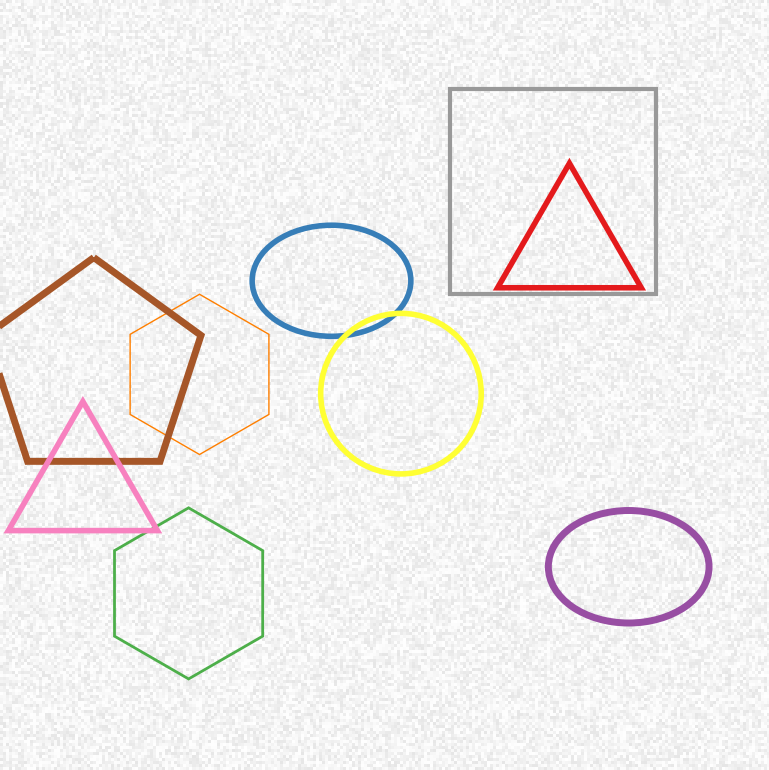[{"shape": "triangle", "thickness": 2, "radius": 0.54, "center": [0.74, 0.68]}, {"shape": "oval", "thickness": 2, "radius": 0.52, "center": [0.431, 0.635]}, {"shape": "hexagon", "thickness": 1, "radius": 0.56, "center": [0.245, 0.229]}, {"shape": "oval", "thickness": 2.5, "radius": 0.52, "center": [0.816, 0.264]}, {"shape": "hexagon", "thickness": 0.5, "radius": 0.52, "center": [0.259, 0.514]}, {"shape": "circle", "thickness": 2, "radius": 0.52, "center": [0.521, 0.489]}, {"shape": "pentagon", "thickness": 2.5, "radius": 0.73, "center": [0.122, 0.519]}, {"shape": "triangle", "thickness": 2, "radius": 0.56, "center": [0.108, 0.367]}, {"shape": "square", "thickness": 1.5, "radius": 0.67, "center": [0.718, 0.751]}]